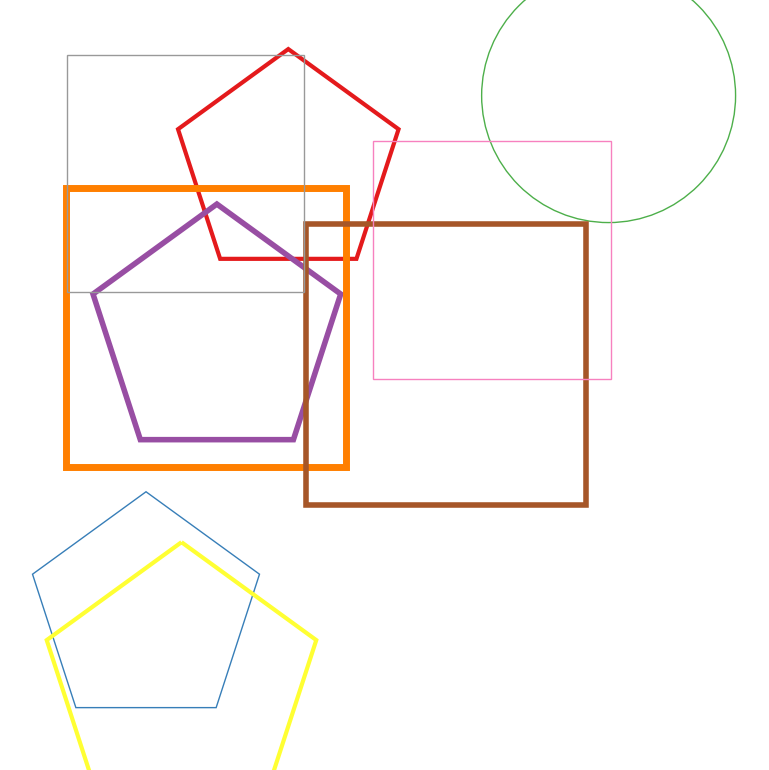[{"shape": "pentagon", "thickness": 1.5, "radius": 0.75, "center": [0.374, 0.786]}, {"shape": "pentagon", "thickness": 0.5, "radius": 0.77, "center": [0.19, 0.206]}, {"shape": "circle", "thickness": 0.5, "radius": 0.82, "center": [0.79, 0.876]}, {"shape": "pentagon", "thickness": 2, "radius": 0.85, "center": [0.282, 0.566]}, {"shape": "square", "thickness": 2.5, "radius": 0.91, "center": [0.268, 0.575]}, {"shape": "pentagon", "thickness": 1.5, "radius": 0.92, "center": [0.236, 0.112]}, {"shape": "square", "thickness": 2, "radius": 0.91, "center": [0.579, 0.526]}, {"shape": "square", "thickness": 0.5, "radius": 0.77, "center": [0.639, 0.663]}, {"shape": "square", "thickness": 0.5, "radius": 0.77, "center": [0.241, 0.775]}]